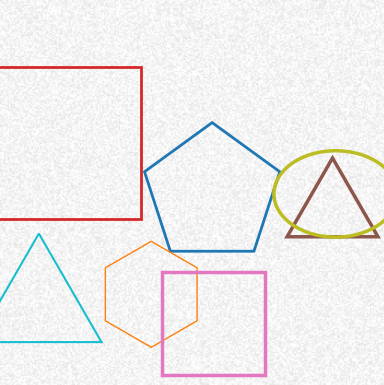[{"shape": "pentagon", "thickness": 2, "radius": 0.92, "center": [0.551, 0.497]}, {"shape": "hexagon", "thickness": 1, "radius": 0.69, "center": [0.393, 0.236]}, {"shape": "square", "thickness": 2, "radius": 0.99, "center": [0.17, 0.628]}, {"shape": "triangle", "thickness": 2.5, "radius": 0.68, "center": [0.864, 0.453]}, {"shape": "square", "thickness": 2.5, "radius": 0.67, "center": [0.554, 0.159]}, {"shape": "oval", "thickness": 2.5, "radius": 0.8, "center": [0.872, 0.496]}, {"shape": "triangle", "thickness": 1.5, "radius": 0.94, "center": [0.101, 0.205]}]